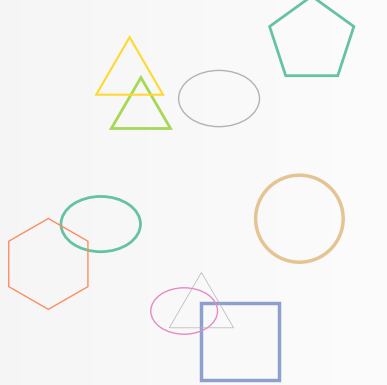[{"shape": "pentagon", "thickness": 2, "radius": 0.57, "center": [0.804, 0.896]}, {"shape": "oval", "thickness": 2, "radius": 0.51, "center": [0.26, 0.418]}, {"shape": "hexagon", "thickness": 1, "radius": 0.59, "center": [0.125, 0.314]}, {"shape": "square", "thickness": 2.5, "radius": 0.5, "center": [0.62, 0.113]}, {"shape": "oval", "thickness": 1, "radius": 0.43, "center": [0.475, 0.192]}, {"shape": "triangle", "thickness": 2, "radius": 0.44, "center": [0.364, 0.71]}, {"shape": "triangle", "thickness": 1.5, "radius": 0.5, "center": [0.334, 0.804]}, {"shape": "circle", "thickness": 2.5, "radius": 0.57, "center": [0.773, 0.432]}, {"shape": "triangle", "thickness": 0.5, "radius": 0.48, "center": [0.52, 0.196]}, {"shape": "oval", "thickness": 1, "radius": 0.52, "center": [0.565, 0.744]}]